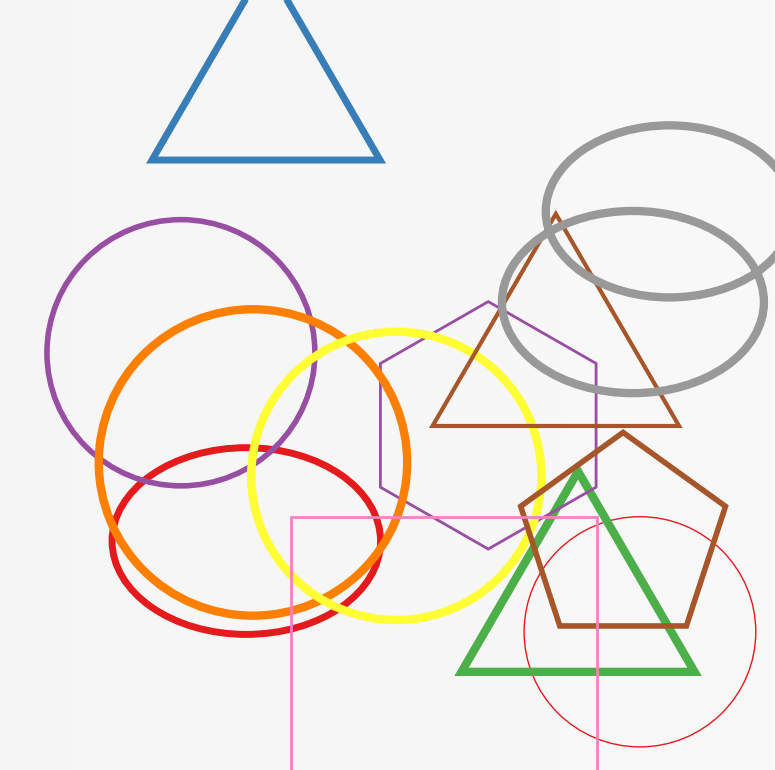[{"shape": "circle", "thickness": 0.5, "radius": 0.75, "center": [0.826, 0.179]}, {"shape": "oval", "thickness": 2.5, "radius": 0.87, "center": [0.318, 0.297]}, {"shape": "triangle", "thickness": 2.5, "radius": 0.85, "center": [0.343, 0.877]}, {"shape": "triangle", "thickness": 3, "radius": 0.87, "center": [0.746, 0.214]}, {"shape": "circle", "thickness": 2, "radius": 0.86, "center": [0.233, 0.542]}, {"shape": "hexagon", "thickness": 1, "radius": 0.8, "center": [0.63, 0.448]}, {"shape": "circle", "thickness": 3, "radius": 0.99, "center": [0.326, 0.399]}, {"shape": "circle", "thickness": 3, "radius": 0.94, "center": [0.511, 0.382]}, {"shape": "pentagon", "thickness": 2, "radius": 0.69, "center": [0.804, 0.299]}, {"shape": "triangle", "thickness": 1.5, "radius": 0.92, "center": [0.717, 0.539]}, {"shape": "square", "thickness": 1, "radius": 0.99, "center": [0.573, 0.13]}, {"shape": "oval", "thickness": 3, "radius": 0.85, "center": [0.817, 0.608]}, {"shape": "oval", "thickness": 3, "radius": 0.8, "center": [0.864, 0.725]}]